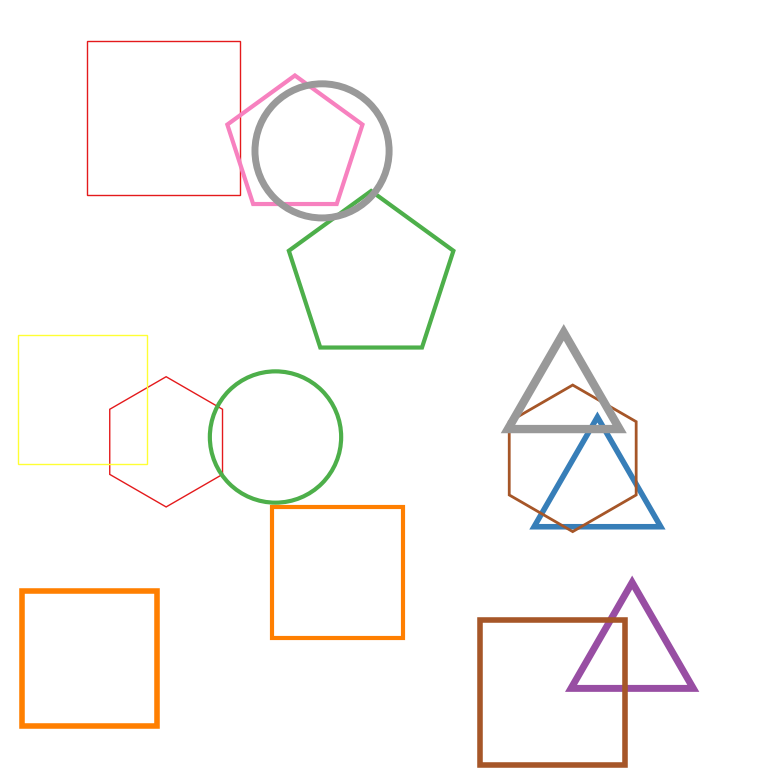[{"shape": "hexagon", "thickness": 0.5, "radius": 0.42, "center": [0.216, 0.426]}, {"shape": "square", "thickness": 0.5, "radius": 0.5, "center": [0.213, 0.847]}, {"shape": "triangle", "thickness": 2, "radius": 0.47, "center": [0.776, 0.363]}, {"shape": "pentagon", "thickness": 1.5, "radius": 0.56, "center": [0.482, 0.64]}, {"shape": "circle", "thickness": 1.5, "radius": 0.43, "center": [0.358, 0.432]}, {"shape": "triangle", "thickness": 2.5, "radius": 0.46, "center": [0.821, 0.152]}, {"shape": "square", "thickness": 1.5, "radius": 0.42, "center": [0.439, 0.257]}, {"shape": "square", "thickness": 2, "radius": 0.44, "center": [0.116, 0.145]}, {"shape": "square", "thickness": 0.5, "radius": 0.42, "center": [0.107, 0.481]}, {"shape": "hexagon", "thickness": 1, "radius": 0.48, "center": [0.744, 0.405]}, {"shape": "square", "thickness": 2, "radius": 0.47, "center": [0.718, 0.101]}, {"shape": "pentagon", "thickness": 1.5, "radius": 0.46, "center": [0.383, 0.81]}, {"shape": "circle", "thickness": 2.5, "radius": 0.44, "center": [0.418, 0.804]}, {"shape": "triangle", "thickness": 3, "radius": 0.42, "center": [0.732, 0.485]}]